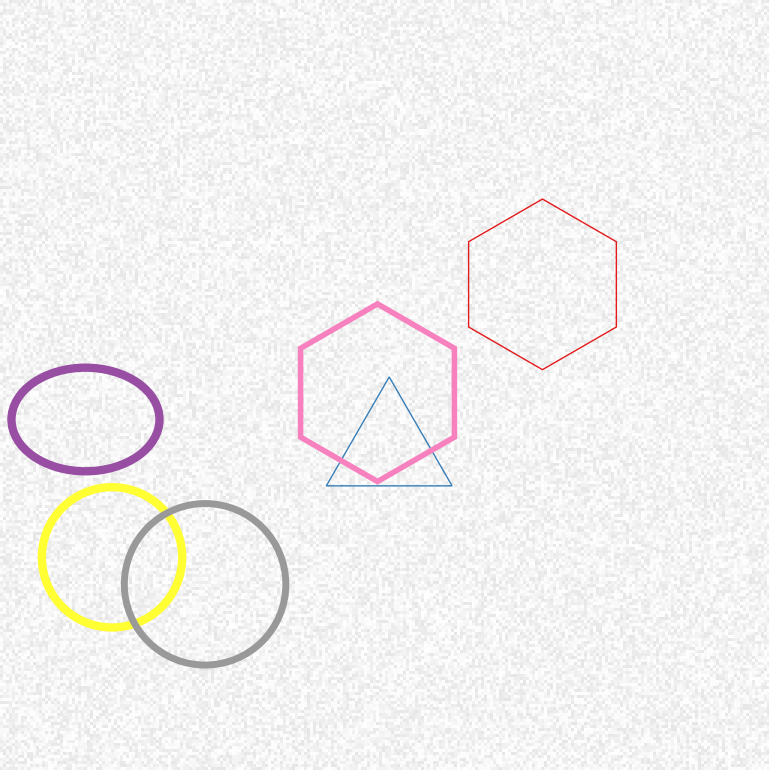[{"shape": "hexagon", "thickness": 0.5, "radius": 0.55, "center": [0.705, 0.631]}, {"shape": "triangle", "thickness": 0.5, "radius": 0.47, "center": [0.505, 0.416]}, {"shape": "oval", "thickness": 3, "radius": 0.48, "center": [0.111, 0.455]}, {"shape": "circle", "thickness": 3, "radius": 0.46, "center": [0.145, 0.276]}, {"shape": "hexagon", "thickness": 2, "radius": 0.58, "center": [0.49, 0.49]}, {"shape": "circle", "thickness": 2.5, "radius": 0.52, "center": [0.266, 0.241]}]